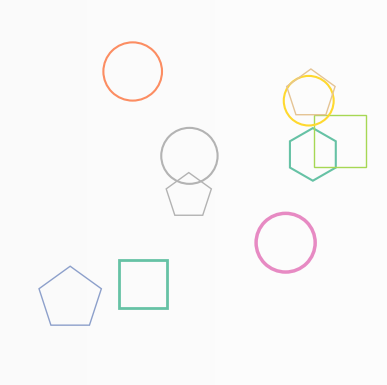[{"shape": "hexagon", "thickness": 1.5, "radius": 0.34, "center": [0.807, 0.599]}, {"shape": "square", "thickness": 2, "radius": 0.31, "center": [0.37, 0.262]}, {"shape": "circle", "thickness": 1.5, "radius": 0.38, "center": [0.342, 0.814]}, {"shape": "pentagon", "thickness": 1, "radius": 0.42, "center": [0.181, 0.224]}, {"shape": "circle", "thickness": 2.5, "radius": 0.38, "center": [0.737, 0.37]}, {"shape": "square", "thickness": 1, "radius": 0.34, "center": [0.878, 0.633]}, {"shape": "circle", "thickness": 1.5, "radius": 0.32, "center": [0.797, 0.738]}, {"shape": "pentagon", "thickness": 1, "radius": 0.33, "center": [0.802, 0.755]}, {"shape": "circle", "thickness": 1.5, "radius": 0.36, "center": [0.489, 0.595]}, {"shape": "pentagon", "thickness": 1, "radius": 0.31, "center": [0.487, 0.49]}]